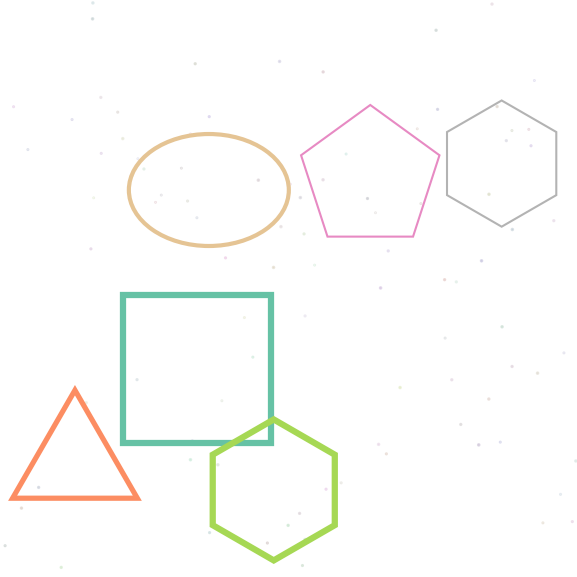[{"shape": "square", "thickness": 3, "radius": 0.64, "center": [0.341, 0.361]}, {"shape": "triangle", "thickness": 2.5, "radius": 0.62, "center": [0.13, 0.199]}, {"shape": "pentagon", "thickness": 1, "radius": 0.63, "center": [0.641, 0.691]}, {"shape": "hexagon", "thickness": 3, "radius": 0.61, "center": [0.474, 0.151]}, {"shape": "oval", "thickness": 2, "radius": 0.69, "center": [0.362, 0.67]}, {"shape": "hexagon", "thickness": 1, "radius": 0.55, "center": [0.869, 0.716]}]